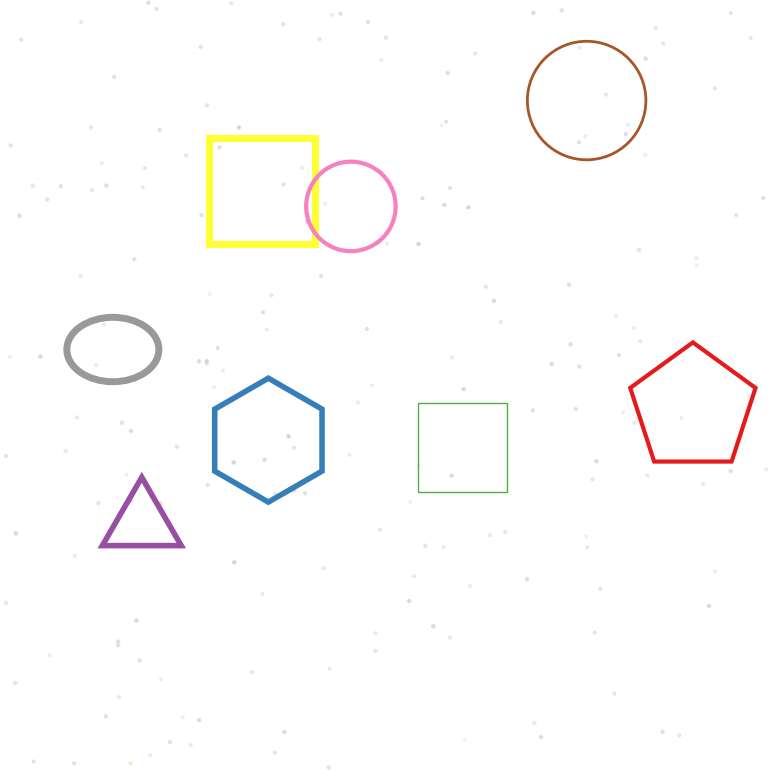[{"shape": "pentagon", "thickness": 1.5, "radius": 0.43, "center": [0.9, 0.47]}, {"shape": "hexagon", "thickness": 2, "radius": 0.4, "center": [0.349, 0.428]}, {"shape": "square", "thickness": 0.5, "radius": 0.29, "center": [0.601, 0.419]}, {"shape": "triangle", "thickness": 2, "radius": 0.3, "center": [0.184, 0.321]}, {"shape": "square", "thickness": 2.5, "radius": 0.35, "center": [0.34, 0.752]}, {"shape": "circle", "thickness": 1, "radius": 0.38, "center": [0.762, 0.869]}, {"shape": "circle", "thickness": 1.5, "radius": 0.29, "center": [0.456, 0.732]}, {"shape": "oval", "thickness": 2.5, "radius": 0.3, "center": [0.147, 0.546]}]